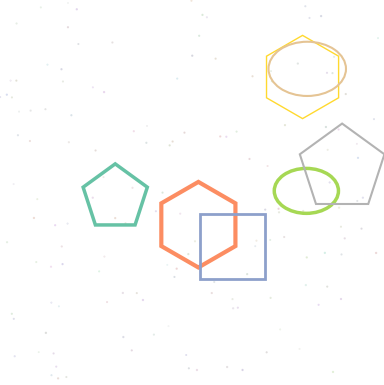[{"shape": "pentagon", "thickness": 2.5, "radius": 0.44, "center": [0.299, 0.487]}, {"shape": "hexagon", "thickness": 3, "radius": 0.56, "center": [0.515, 0.416]}, {"shape": "square", "thickness": 2, "radius": 0.42, "center": [0.604, 0.359]}, {"shape": "oval", "thickness": 2.5, "radius": 0.42, "center": [0.796, 0.504]}, {"shape": "hexagon", "thickness": 1, "radius": 0.54, "center": [0.786, 0.8]}, {"shape": "oval", "thickness": 1.5, "radius": 0.5, "center": [0.798, 0.821]}, {"shape": "pentagon", "thickness": 1.5, "radius": 0.58, "center": [0.889, 0.564]}]